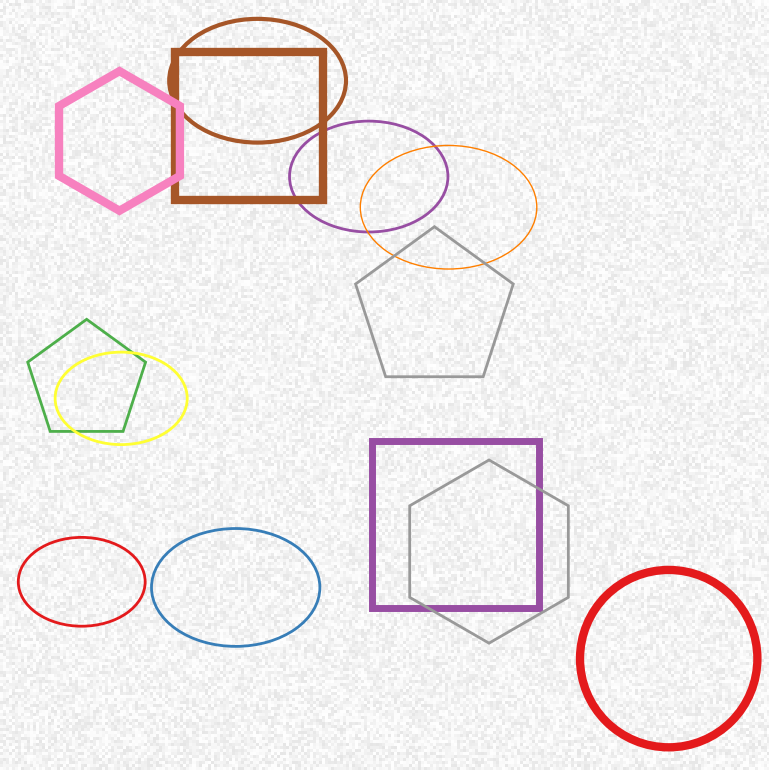[{"shape": "oval", "thickness": 1, "radius": 0.41, "center": [0.106, 0.244]}, {"shape": "circle", "thickness": 3, "radius": 0.58, "center": [0.868, 0.145]}, {"shape": "oval", "thickness": 1, "radius": 0.55, "center": [0.306, 0.237]}, {"shape": "pentagon", "thickness": 1, "radius": 0.4, "center": [0.113, 0.505]}, {"shape": "square", "thickness": 2.5, "radius": 0.54, "center": [0.592, 0.319]}, {"shape": "oval", "thickness": 1, "radius": 0.51, "center": [0.479, 0.771]}, {"shape": "oval", "thickness": 0.5, "radius": 0.57, "center": [0.583, 0.731]}, {"shape": "oval", "thickness": 1, "radius": 0.43, "center": [0.157, 0.483]}, {"shape": "oval", "thickness": 1.5, "radius": 0.57, "center": [0.335, 0.895]}, {"shape": "square", "thickness": 3, "radius": 0.48, "center": [0.324, 0.836]}, {"shape": "hexagon", "thickness": 3, "radius": 0.45, "center": [0.155, 0.817]}, {"shape": "pentagon", "thickness": 1, "radius": 0.54, "center": [0.564, 0.598]}, {"shape": "hexagon", "thickness": 1, "radius": 0.59, "center": [0.635, 0.284]}]